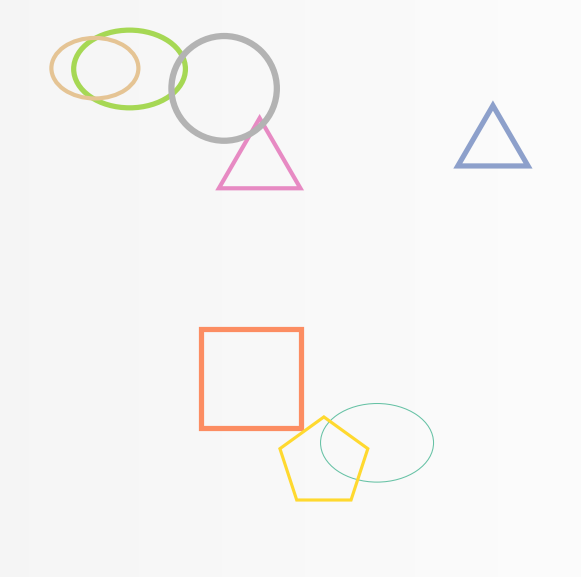[{"shape": "oval", "thickness": 0.5, "radius": 0.49, "center": [0.649, 0.232]}, {"shape": "square", "thickness": 2.5, "radius": 0.43, "center": [0.432, 0.344]}, {"shape": "triangle", "thickness": 2.5, "radius": 0.35, "center": [0.848, 0.747]}, {"shape": "triangle", "thickness": 2, "radius": 0.41, "center": [0.447, 0.714]}, {"shape": "oval", "thickness": 2.5, "radius": 0.48, "center": [0.223, 0.88]}, {"shape": "pentagon", "thickness": 1.5, "radius": 0.4, "center": [0.557, 0.198]}, {"shape": "oval", "thickness": 2, "radius": 0.37, "center": [0.163, 0.881]}, {"shape": "circle", "thickness": 3, "radius": 0.45, "center": [0.386, 0.846]}]